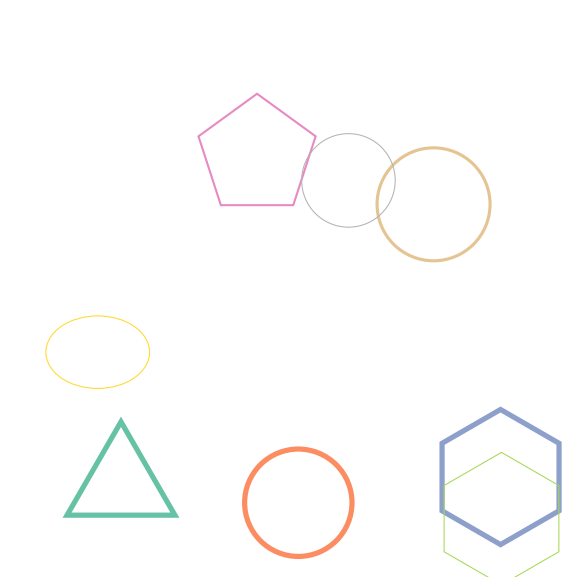[{"shape": "triangle", "thickness": 2.5, "radius": 0.54, "center": [0.21, 0.161]}, {"shape": "circle", "thickness": 2.5, "radius": 0.46, "center": [0.517, 0.129]}, {"shape": "hexagon", "thickness": 2.5, "radius": 0.58, "center": [0.867, 0.173]}, {"shape": "pentagon", "thickness": 1, "radius": 0.53, "center": [0.445, 0.73]}, {"shape": "hexagon", "thickness": 0.5, "radius": 0.57, "center": [0.868, 0.101]}, {"shape": "oval", "thickness": 0.5, "radius": 0.45, "center": [0.169, 0.389]}, {"shape": "circle", "thickness": 1.5, "radius": 0.49, "center": [0.751, 0.645]}, {"shape": "circle", "thickness": 0.5, "radius": 0.4, "center": [0.603, 0.687]}]